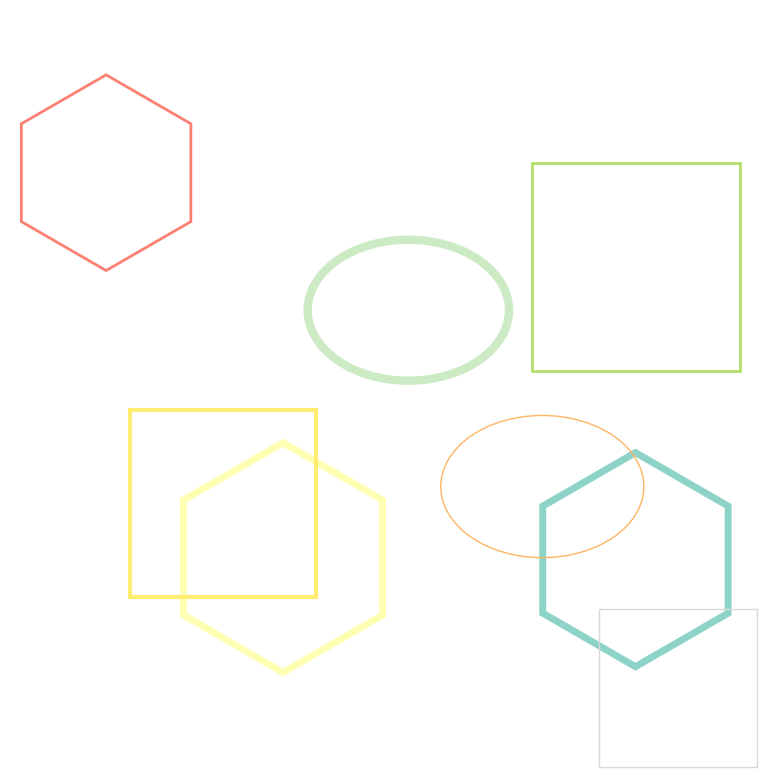[{"shape": "hexagon", "thickness": 2.5, "radius": 0.7, "center": [0.825, 0.273]}, {"shape": "hexagon", "thickness": 2.5, "radius": 0.75, "center": [0.368, 0.276]}, {"shape": "hexagon", "thickness": 1, "radius": 0.64, "center": [0.138, 0.776]}, {"shape": "oval", "thickness": 0.5, "radius": 0.66, "center": [0.704, 0.368]}, {"shape": "square", "thickness": 1, "radius": 0.68, "center": [0.826, 0.654]}, {"shape": "square", "thickness": 0.5, "radius": 0.51, "center": [0.881, 0.106]}, {"shape": "oval", "thickness": 3, "radius": 0.65, "center": [0.53, 0.597]}, {"shape": "square", "thickness": 1.5, "radius": 0.61, "center": [0.29, 0.346]}]